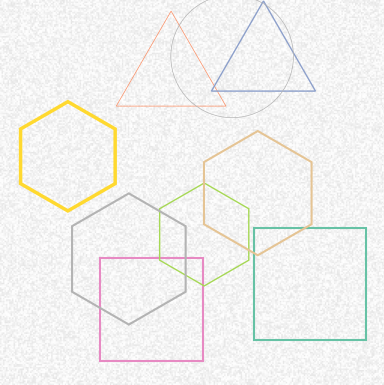[{"shape": "square", "thickness": 1.5, "radius": 0.73, "center": [0.805, 0.261]}, {"shape": "triangle", "thickness": 0.5, "radius": 0.82, "center": [0.444, 0.807]}, {"shape": "triangle", "thickness": 1, "radius": 0.78, "center": [0.684, 0.841]}, {"shape": "square", "thickness": 1.5, "radius": 0.67, "center": [0.393, 0.196]}, {"shape": "hexagon", "thickness": 1, "radius": 0.67, "center": [0.53, 0.391]}, {"shape": "hexagon", "thickness": 2.5, "radius": 0.71, "center": [0.176, 0.594]}, {"shape": "hexagon", "thickness": 1.5, "radius": 0.81, "center": [0.67, 0.498]}, {"shape": "circle", "thickness": 0.5, "radius": 0.8, "center": [0.603, 0.854]}, {"shape": "hexagon", "thickness": 1.5, "radius": 0.85, "center": [0.335, 0.327]}]